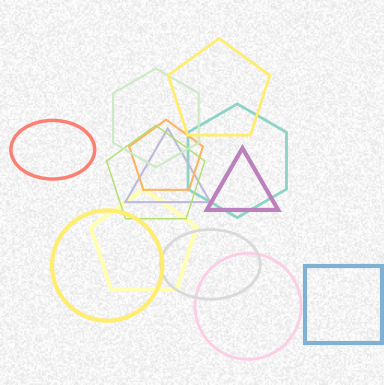[{"shape": "hexagon", "thickness": 2, "radius": 0.74, "center": [0.616, 0.582]}, {"shape": "pentagon", "thickness": 3, "radius": 0.72, "center": [0.373, 0.365]}, {"shape": "triangle", "thickness": 1.5, "radius": 0.64, "center": [0.436, 0.539]}, {"shape": "oval", "thickness": 2.5, "radius": 0.54, "center": [0.137, 0.611]}, {"shape": "square", "thickness": 3, "radius": 0.5, "center": [0.893, 0.21]}, {"shape": "pentagon", "thickness": 1.5, "radius": 0.5, "center": [0.431, 0.588]}, {"shape": "pentagon", "thickness": 1, "radius": 0.67, "center": [0.405, 0.54]}, {"shape": "circle", "thickness": 2, "radius": 0.69, "center": [0.644, 0.204]}, {"shape": "oval", "thickness": 2, "radius": 0.65, "center": [0.547, 0.313]}, {"shape": "triangle", "thickness": 3, "radius": 0.54, "center": [0.63, 0.508]}, {"shape": "hexagon", "thickness": 1.5, "radius": 0.64, "center": [0.405, 0.694]}, {"shape": "pentagon", "thickness": 2, "radius": 0.69, "center": [0.569, 0.761]}, {"shape": "circle", "thickness": 3, "radius": 0.72, "center": [0.278, 0.31]}]